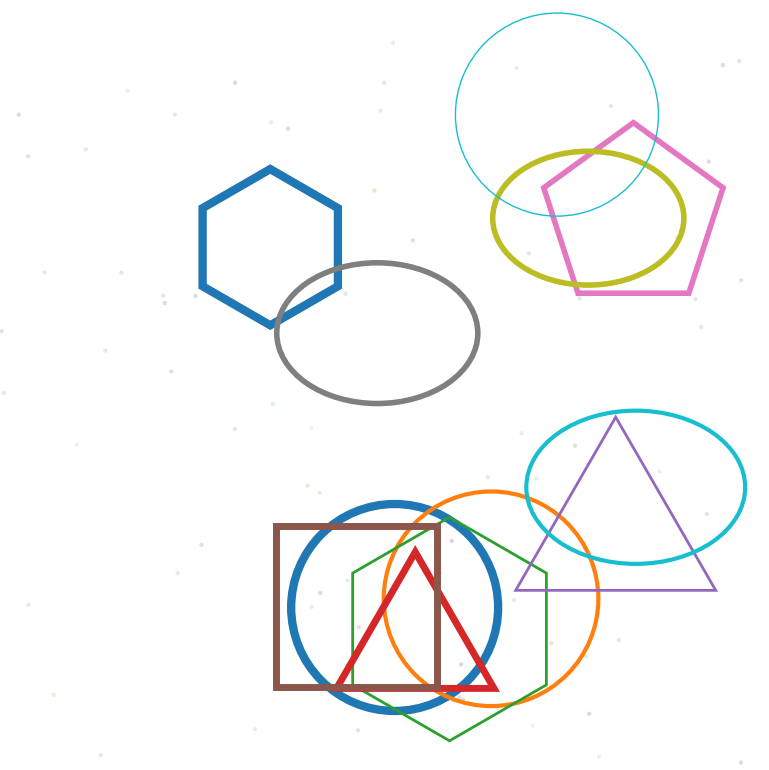[{"shape": "hexagon", "thickness": 3, "radius": 0.51, "center": [0.351, 0.679]}, {"shape": "circle", "thickness": 3, "radius": 0.67, "center": [0.513, 0.211]}, {"shape": "circle", "thickness": 1.5, "radius": 0.7, "center": [0.638, 0.222]}, {"shape": "hexagon", "thickness": 1, "radius": 0.73, "center": [0.584, 0.183]}, {"shape": "triangle", "thickness": 2.5, "radius": 0.59, "center": [0.539, 0.165]}, {"shape": "triangle", "thickness": 1, "radius": 0.75, "center": [0.8, 0.308]}, {"shape": "square", "thickness": 2.5, "radius": 0.52, "center": [0.463, 0.213]}, {"shape": "pentagon", "thickness": 2, "radius": 0.61, "center": [0.823, 0.718]}, {"shape": "oval", "thickness": 2, "radius": 0.65, "center": [0.49, 0.567]}, {"shape": "oval", "thickness": 2, "radius": 0.62, "center": [0.764, 0.717]}, {"shape": "oval", "thickness": 1.5, "radius": 0.71, "center": [0.826, 0.367]}, {"shape": "circle", "thickness": 0.5, "radius": 0.66, "center": [0.723, 0.851]}]